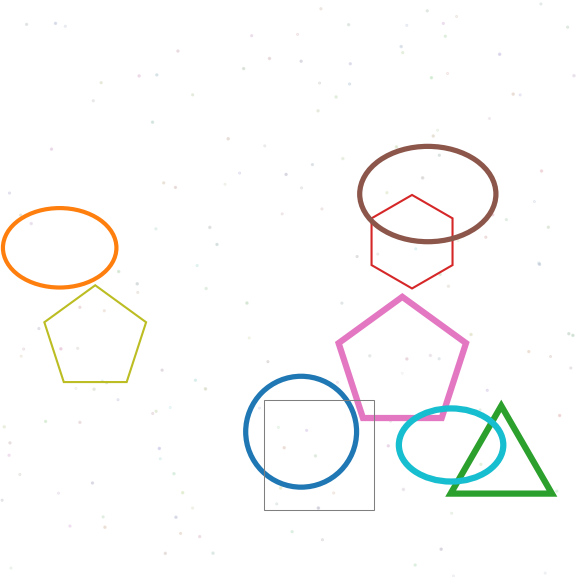[{"shape": "circle", "thickness": 2.5, "radius": 0.48, "center": [0.521, 0.252]}, {"shape": "oval", "thickness": 2, "radius": 0.49, "center": [0.103, 0.57]}, {"shape": "triangle", "thickness": 3, "radius": 0.51, "center": [0.868, 0.195]}, {"shape": "hexagon", "thickness": 1, "radius": 0.4, "center": [0.713, 0.581]}, {"shape": "oval", "thickness": 2.5, "radius": 0.59, "center": [0.741, 0.663]}, {"shape": "pentagon", "thickness": 3, "radius": 0.58, "center": [0.697, 0.369]}, {"shape": "square", "thickness": 0.5, "radius": 0.48, "center": [0.552, 0.211]}, {"shape": "pentagon", "thickness": 1, "radius": 0.46, "center": [0.165, 0.413]}, {"shape": "oval", "thickness": 3, "radius": 0.45, "center": [0.781, 0.229]}]